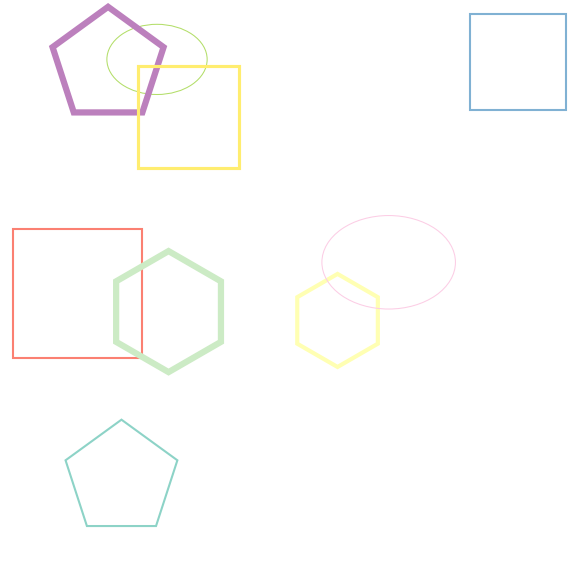[{"shape": "pentagon", "thickness": 1, "radius": 0.51, "center": [0.21, 0.171]}, {"shape": "hexagon", "thickness": 2, "radius": 0.4, "center": [0.585, 0.444]}, {"shape": "square", "thickness": 1, "radius": 0.56, "center": [0.134, 0.491]}, {"shape": "square", "thickness": 1, "radius": 0.42, "center": [0.897, 0.892]}, {"shape": "oval", "thickness": 0.5, "radius": 0.43, "center": [0.272, 0.896]}, {"shape": "oval", "thickness": 0.5, "radius": 0.58, "center": [0.673, 0.545]}, {"shape": "pentagon", "thickness": 3, "radius": 0.51, "center": [0.187, 0.886]}, {"shape": "hexagon", "thickness": 3, "radius": 0.52, "center": [0.292, 0.46]}, {"shape": "square", "thickness": 1.5, "radius": 0.44, "center": [0.326, 0.797]}]